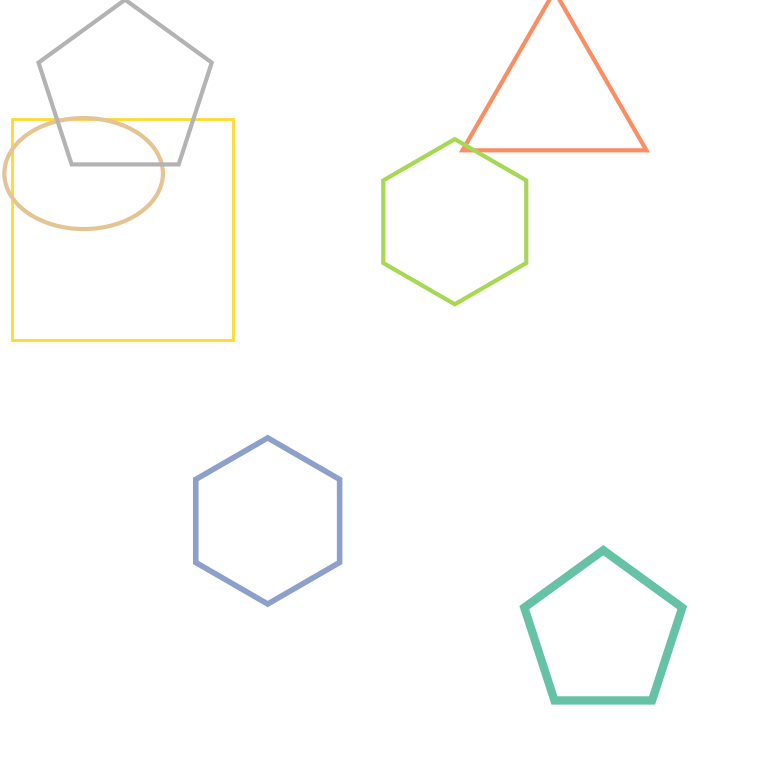[{"shape": "pentagon", "thickness": 3, "radius": 0.54, "center": [0.783, 0.178]}, {"shape": "triangle", "thickness": 1.5, "radius": 0.69, "center": [0.72, 0.874]}, {"shape": "hexagon", "thickness": 2, "radius": 0.54, "center": [0.348, 0.323]}, {"shape": "hexagon", "thickness": 1.5, "radius": 0.54, "center": [0.591, 0.712]}, {"shape": "square", "thickness": 1, "radius": 0.72, "center": [0.159, 0.702]}, {"shape": "oval", "thickness": 1.5, "radius": 0.51, "center": [0.109, 0.775]}, {"shape": "pentagon", "thickness": 1.5, "radius": 0.59, "center": [0.163, 0.882]}]